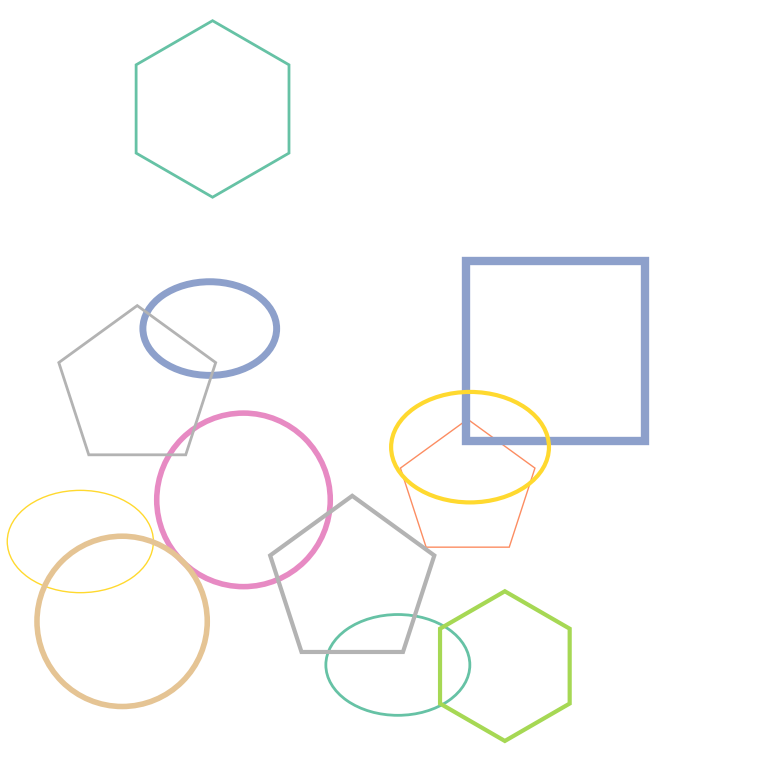[{"shape": "oval", "thickness": 1, "radius": 0.47, "center": [0.517, 0.136]}, {"shape": "hexagon", "thickness": 1, "radius": 0.57, "center": [0.276, 0.858]}, {"shape": "pentagon", "thickness": 0.5, "radius": 0.46, "center": [0.607, 0.364]}, {"shape": "square", "thickness": 3, "radius": 0.58, "center": [0.721, 0.544]}, {"shape": "oval", "thickness": 2.5, "radius": 0.43, "center": [0.272, 0.573]}, {"shape": "circle", "thickness": 2, "radius": 0.56, "center": [0.316, 0.351]}, {"shape": "hexagon", "thickness": 1.5, "radius": 0.49, "center": [0.656, 0.135]}, {"shape": "oval", "thickness": 1.5, "radius": 0.51, "center": [0.61, 0.419]}, {"shape": "oval", "thickness": 0.5, "radius": 0.47, "center": [0.104, 0.297]}, {"shape": "circle", "thickness": 2, "radius": 0.55, "center": [0.159, 0.193]}, {"shape": "pentagon", "thickness": 1.5, "radius": 0.56, "center": [0.457, 0.244]}, {"shape": "pentagon", "thickness": 1, "radius": 0.54, "center": [0.178, 0.496]}]